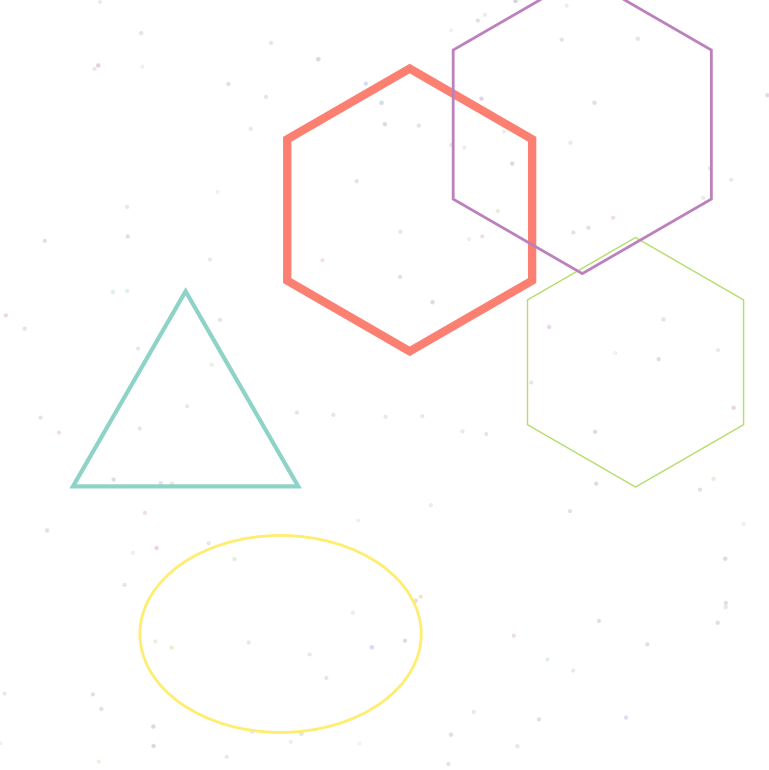[{"shape": "triangle", "thickness": 1.5, "radius": 0.84, "center": [0.241, 0.453]}, {"shape": "hexagon", "thickness": 3, "radius": 0.92, "center": [0.532, 0.727]}, {"shape": "hexagon", "thickness": 0.5, "radius": 0.81, "center": [0.825, 0.529]}, {"shape": "hexagon", "thickness": 1, "radius": 0.97, "center": [0.756, 0.838]}, {"shape": "oval", "thickness": 1, "radius": 0.91, "center": [0.364, 0.177]}]